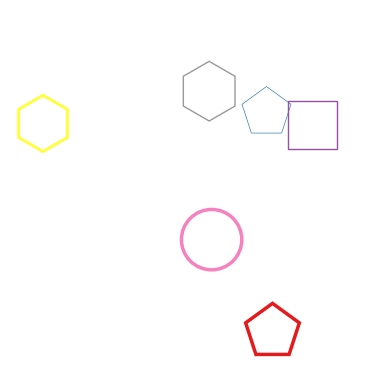[{"shape": "pentagon", "thickness": 2.5, "radius": 0.37, "center": [0.708, 0.139]}, {"shape": "pentagon", "thickness": 0.5, "radius": 0.33, "center": [0.692, 0.708]}, {"shape": "square", "thickness": 1, "radius": 0.32, "center": [0.811, 0.675]}, {"shape": "hexagon", "thickness": 2, "radius": 0.37, "center": [0.112, 0.679]}, {"shape": "circle", "thickness": 2.5, "radius": 0.39, "center": [0.55, 0.378]}, {"shape": "hexagon", "thickness": 1, "radius": 0.39, "center": [0.543, 0.763]}]